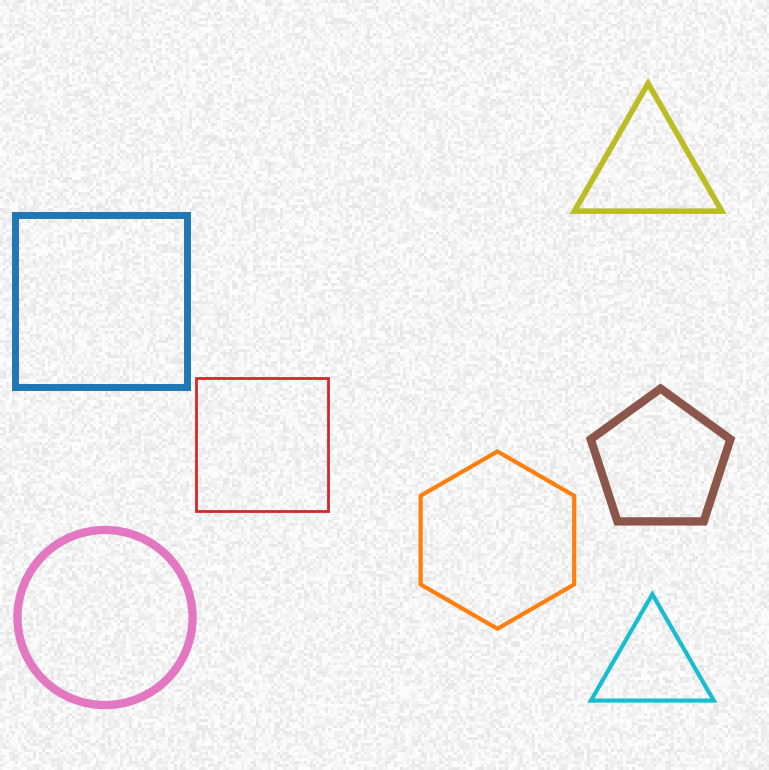[{"shape": "square", "thickness": 2.5, "radius": 0.56, "center": [0.131, 0.61]}, {"shape": "hexagon", "thickness": 1.5, "radius": 0.58, "center": [0.646, 0.299]}, {"shape": "square", "thickness": 1, "radius": 0.43, "center": [0.34, 0.423]}, {"shape": "pentagon", "thickness": 3, "radius": 0.48, "center": [0.858, 0.4]}, {"shape": "circle", "thickness": 3, "radius": 0.57, "center": [0.136, 0.198]}, {"shape": "triangle", "thickness": 2, "radius": 0.55, "center": [0.842, 0.781]}, {"shape": "triangle", "thickness": 1.5, "radius": 0.46, "center": [0.847, 0.136]}]